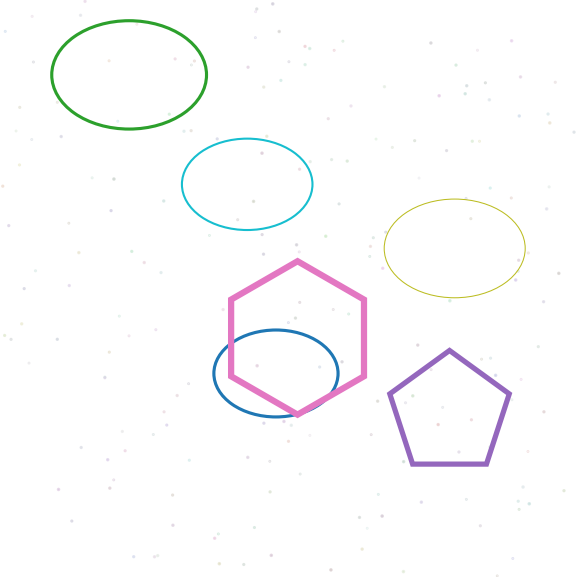[{"shape": "oval", "thickness": 1.5, "radius": 0.54, "center": [0.478, 0.352]}, {"shape": "oval", "thickness": 1.5, "radius": 0.67, "center": [0.224, 0.869]}, {"shape": "pentagon", "thickness": 2.5, "radius": 0.54, "center": [0.778, 0.283]}, {"shape": "hexagon", "thickness": 3, "radius": 0.66, "center": [0.515, 0.414]}, {"shape": "oval", "thickness": 0.5, "radius": 0.61, "center": [0.787, 0.569]}, {"shape": "oval", "thickness": 1, "radius": 0.57, "center": [0.428, 0.68]}]